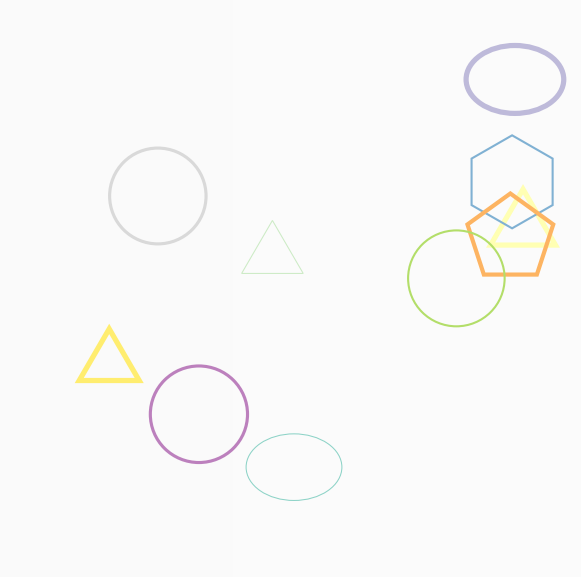[{"shape": "oval", "thickness": 0.5, "radius": 0.41, "center": [0.506, 0.19]}, {"shape": "triangle", "thickness": 2.5, "radius": 0.32, "center": [0.9, 0.607]}, {"shape": "oval", "thickness": 2.5, "radius": 0.42, "center": [0.886, 0.862]}, {"shape": "hexagon", "thickness": 1, "radius": 0.4, "center": [0.881, 0.684]}, {"shape": "pentagon", "thickness": 2, "radius": 0.39, "center": [0.878, 0.586]}, {"shape": "circle", "thickness": 1, "radius": 0.42, "center": [0.785, 0.517]}, {"shape": "circle", "thickness": 1.5, "radius": 0.41, "center": [0.272, 0.66]}, {"shape": "circle", "thickness": 1.5, "radius": 0.42, "center": [0.342, 0.282]}, {"shape": "triangle", "thickness": 0.5, "radius": 0.31, "center": [0.469, 0.556]}, {"shape": "triangle", "thickness": 2.5, "radius": 0.3, "center": [0.188, 0.37]}]